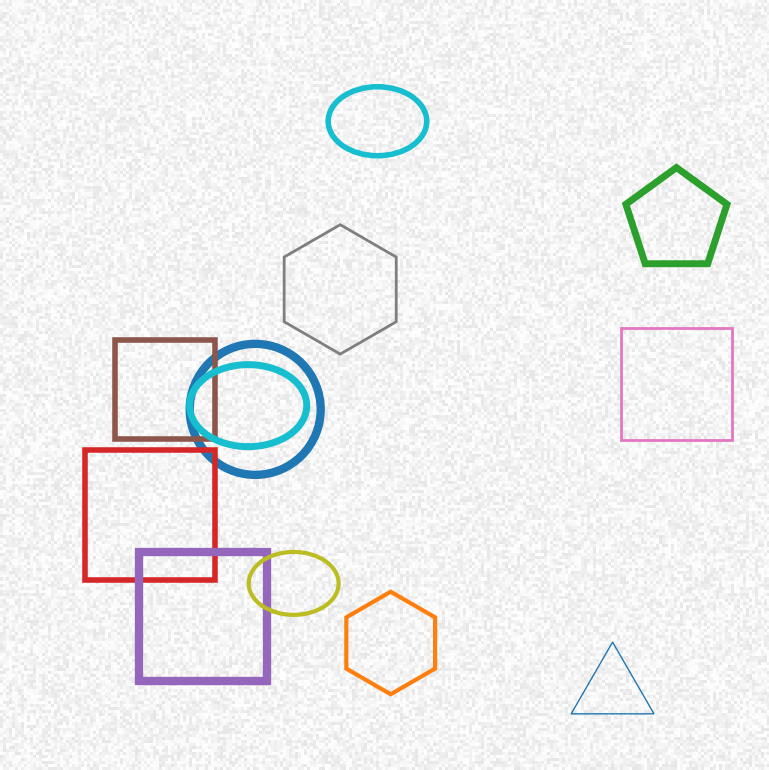[{"shape": "circle", "thickness": 3, "radius": 0.43, "center": [0.331, 0.468]}, {"shape": "triangle", "thickness": 0.5, "radius": 0.31, "center": [0.796, 0.104]}, {"shape": "hexagon", "thickness": 1.5, "radius": 0.33, "center": [0.507, 0.165]}, {"shape": "pentagon", "thickness": 2.5, "radius": 0.35, "center": [0.878, 0.713]}, {"shape": "square", "thickness": 2, "radius": 0.42, "center": [0.195, 0.331]}, {"shape": "square", "thickness": 3, "radius": 0.42, "center": [0.264, 0.2]}, {"shape": "square", "thickness": 2, "radius": 0.32, "center": [0.214, 0.494]}, {"shape": "square", "thickness": 1, "radius": 0.36, "center": [0.878, 0.501]}, {"shape": "hexagon", "thickness": 1, "radius": 0.42, "center": [0.442, 0.624]}, {"shape": "oval", "thickness": 1.5, "radius": 0.29, "center": [0.381, 0.242]}, {"shape": "oval", "thickness": 2.5, "radius": 0.38, "center": [0.322, 0.473]}, {"shape": "oval", "thickness": 2, "radius": 0.32, "center": [0.49, 0.843]}]